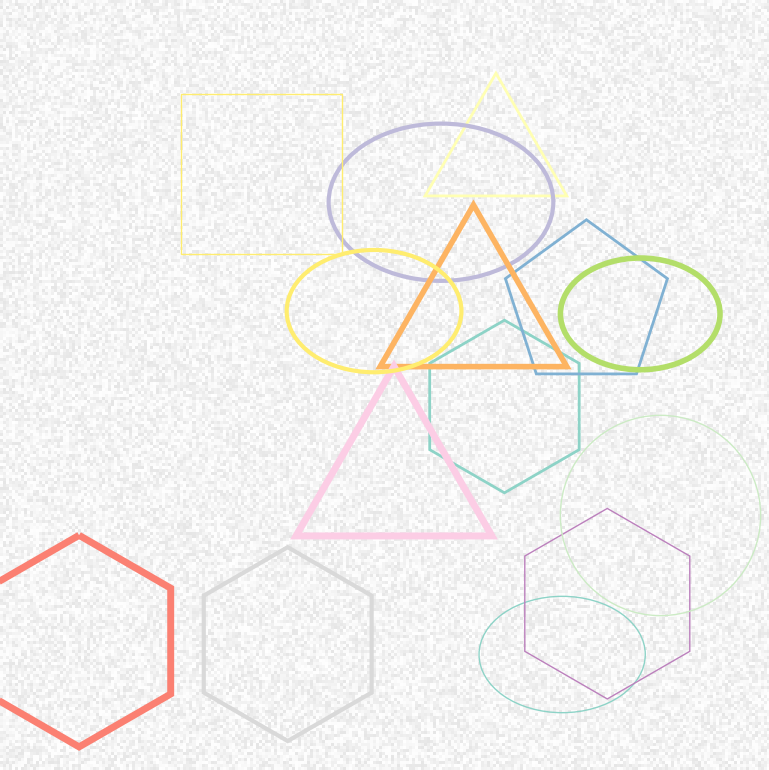[{"shape": "oval", "thickness": 0.5, "radius": 0.54, "center": [0.73, 0.15]}, {"shape": "hexagon", "thickness": 1, "radius": 0.56, "center": [0.655, 0.472]}, {"shape": "triangle", "thickness": 1, "radius": 0.53, "center": [0.644, 0.799]}, {"shape": "oval", "thickness": 1.5, "radius": 0.73, "center": [0.573, 0.737]}, {"shape": "hexagon", "thickness": 2.5, "radius": 0.69, "center": [0.103, 0.167]}, {"shape": "pentagon", "thickness": 1, "radius": 0.55, "center": [0.762, 0.604]}, {"shape": "triangle", "thickness": 2, "radius": 0.7, "center": [0.615, 0.594]}, {"shape": "oval", "thickness": 2, "radius": 0.52, "center": [0.831, 0.592]}, {"shape": "triangle", "thickness": 2.5, "radius": 0.73, "center": [0.512, 0.377]}, {"shape": "hexagon", "thickness": 1.5, "radius": 0.63, "center": [0.374, 0.163]}, {"shape": "hexagon", "thickness": 0.5, "radius": 0.62, "center": [0.789, 0.216]}, {"shape": "circle", "thickness": 0.5, "radius": 0.65, "center": [0.858, 0.331]}, {"shape": "square", "thickness": 0.5, "radius": 0.52, "center": [0.34, 0.774]}, {"shape": "oval", "thickness": 1.5, "radius": 0.57, "center": [0.486, 0.596]}]